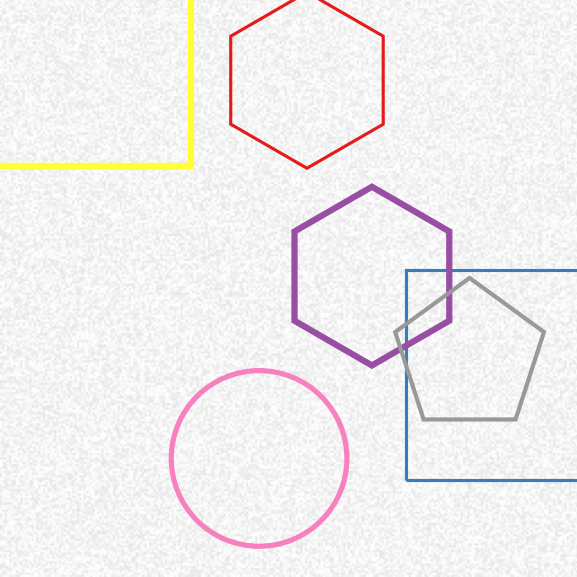[{"shape": "hexagon", "thickness": 1.5, "radius": 0.76, "center": [0.532, 0.86]}, {"shape": "square", "thickness": 1.5, "radius": 0.91, "center": [0.885, 0.349]}, {"shape": "hexagon", "thickness": 3, "radius": 0.77, "center": [0.644, 0.521]}, {"shape": "square", "thickness": 3, "radius": 0.94, "center": [0.144, 0.899]}, {"shape": "circle", "thickness": 2.5, "radius": 0.76, "center": [0.449, 0.205]}, {"shape": "pentagon", "thickness": 2, "radius": 0.68, "center": [0.813, 0.382]}]